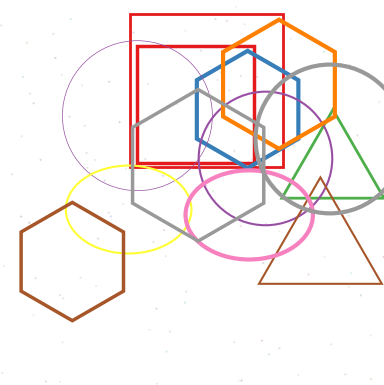[{"shape": "square", "thickness": 2.5, "radius": 0.76, "center": [0.508, 0.729]}, {"shape": "square", "thickness": 2, "radius": 0.99, "center": [0.537, 0.764]}, {"shape": "hexagon", "thickness": 3, "radius": 0.76, "center": [0.643, 0.716]}, {"shape": "triangle", "thickness": 2, "radius": 0.77, "center": [0.865, 0.562]}, {"shape": "circle", "thickness": 1.5, "radius": 0.87, "center": [0.69, 0.588]}, {"shape": "circle", "thickness": 0.5, "radius": 0.97, "center": [0.357, 0.7]}, {"shape": "hexagon", "thickness": 3, "radius": 0.84, "center": [0.725, 0.781]}, {"shape": "oval", "thickness": 1.5, "radius": 0.82, "center": [0.334, 0.456]}, {"shape": "triangle", "thickness": 1.5, "radius": 0.92, "center": [0.832, 0.355]}, {"shape": "hexagon", "thickness": 2.5, "radius": 0.77, "center": [0.188, 0.321]}, {"shape": "oval", "thickness": 3, "radius": 0.83, "center": [0.647, 0.442]}, {"shape": "hexagon", "thickness": 2.5, "radius": 0.98, "center": [0.515, 0.571]}, {"shape": "circle", "thickness": 3, "radius": 0.97, "center": [0.857, 0.639]}]